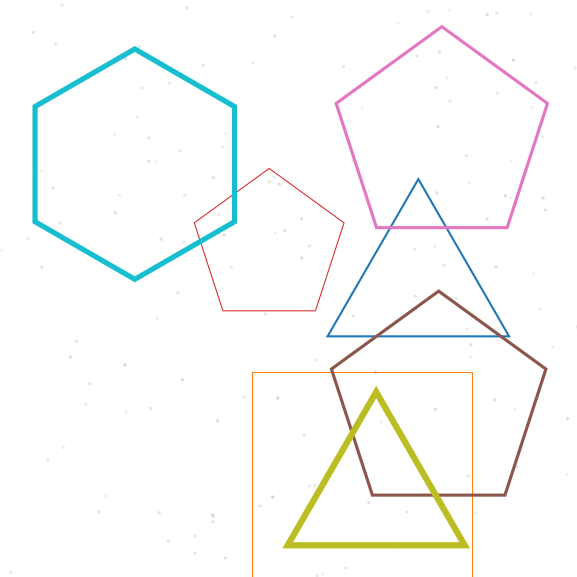[{"shape": "triangle", "thickness": 1, "radius": 0.91, "center": [0.724, 0.507]}, {"shape": "square", "thickness": 0.5, "radius": 0.95, "center": [0.627, 0.164]}, {"shape": "pentagon", "thickness": 0.5, "radius": 0.68, "center": [0.466, 0.571]}, {"shape": "pentagon", "thickness": 1.5, "radius": 0.98, "center": [0.76, 0.3]}, {"shape": "pentagon", "thickness": 1.5, "radius": 0.96, "center": [0.765, 0.761]}, {"shape": "triangle", "thickness": 3, "radius": 0.88, "center": [0.651, 0.143]}, {"shape": "hexagon", "thickness": 2.5, "radius": 1.0, "center": [0.233, 0.715]}]